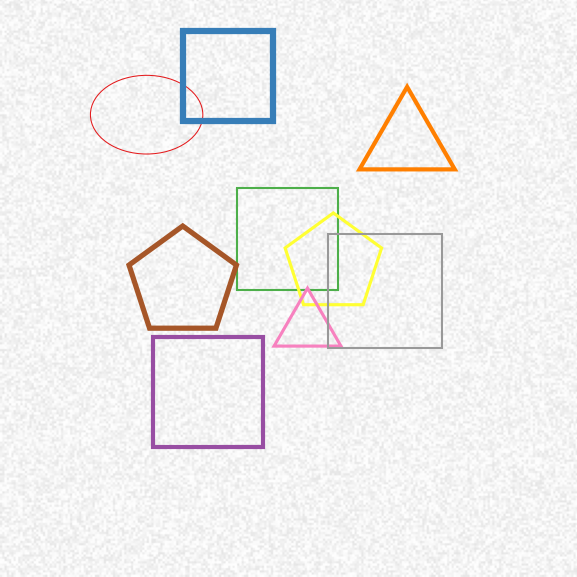[{"shape": "oval", "thickness": 0.5, "radius": 0.49, "center": [0.254, 0.801]}, {"shape": "square", "thickness": 3, "radius": 0.39, "center": [0.395, 0.867]}, {"shape": "square", "thickness": 1, "radius": 0.44, "center": [0.498, 0.585]}, {"shape": "square", "thickness": 2, "radius": 0.48, "center": [0.36, 0.32]}, {"shape": "triangle", "thickness": 2, "radius": 0.48, "center": [0.705, 0.753]}, {"shape": "pentagon", "thickness": 1.5, "radius": 0.44, "center": [0.577, 0.543]}, {"shape": "pentagon", "thickness": 2.5, "radius": 0.49, "center": [0.316, 0.51]}, {"shape": "triangle", "thickness": 1.5, "radius": 0.33, "center": [0.532, 0.433]}, {"shape": "square", "thickness": 1, "radius": 0.49, "center": [0.666, 0.496]}]